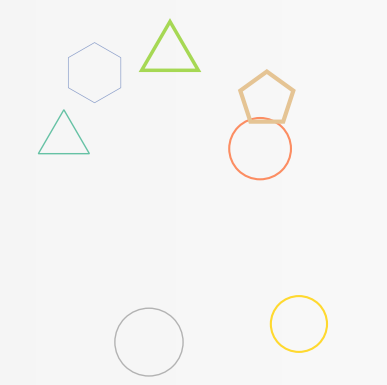[{"shape": "triangle", "thickness": 1, "radius": 0.38, "center": [0.165, 0.639]}, {"shape": "circle", "thickness": 1.5, "radius": 0.4, "center": [0.671, 0.614]}, {"shape": "hexagon", "thickness": 0.5, "radius": 0.39, "center": [0.244, 0.811]}, {"shape": "triangle", "thickness": 2.5, "radius": 0.42, "center": [0.439, 0.86]}, {"shape": "circle", "thickness": 1.5, "radius": 0.36, "center": [0.771, 0.158]}, {"shape": "pentagon", "thickness": 3, "radius": 0.36, "center": [0.689, 0.742]}, {"shape": "circle", "thickness": 1, "radius": 0.44, "center": [0.384, 0.111]}]